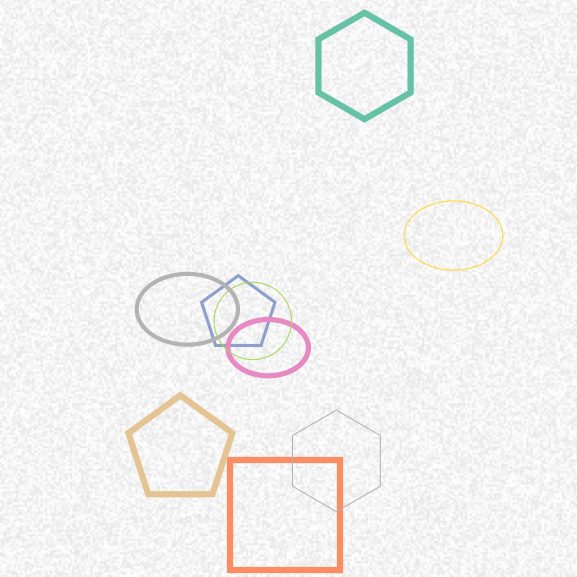[{"shape": "hexagon", "thickness": 3, "radius": 0.46, "center": [0.631, 0.885]}, {"shape": "square", "thickness": 3, "radius": 0.48, "center": [0.494, 0.107]}, {"shape": "pentagon", "thickness": 1.5, "radius": 0.33, "center": [0.413, 0.455]}, {"shape": "oval", "thickness": 2.5, "radius": 0.35, "center": [0.464, 0.397]}, {"shape": "circle", "thickness": 0.5, "radius": 0.34, "center": [0.438, 0.443]}, {"shape": "oval", "thickness": 0.5, "radius": 0.43, "center": [0.785, 0.591]}, {"shape": "pentagon", "thickness": 3, "radius": 0.47, "center": [0.312, 0.22]}, {"shape": "hexagon", "thickness": 0.5, "radius": 0.44, "center": [0.583, 0.201]}, {"shape": "oval", "thickness": 2, "radius": 0.44, "center": [0.324, 0.464]}]